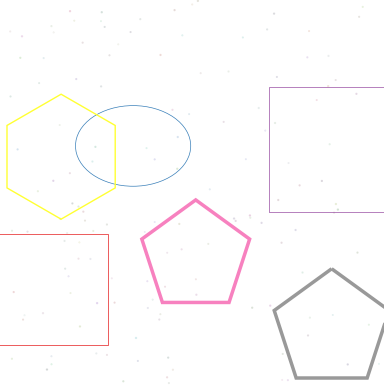[{"shape": "square", "thickness": 0.5, "radius": 0.72, "center": [0.136, 0.248]}, {"shape": "oval", "thickness": 0.5, "radius": 0.75, "center": [0.346, 0.621]}, {"shape": "square", "thickness": 0.5, "radius": 0.81, "center": [0.861, 0.612]}, {"shape": "hexagon", "thickness": 1, "radius": 0.81, "center": [0.159, 0.593]}, {"shape": "pentagon", "thickness": 2.5, "radius": 0.74, "center": [0.508, 0.333]}, {"shape": "pentagon", "thickness": 2.5, "radius": 0.78, "center": [0.861, 0.145]}]